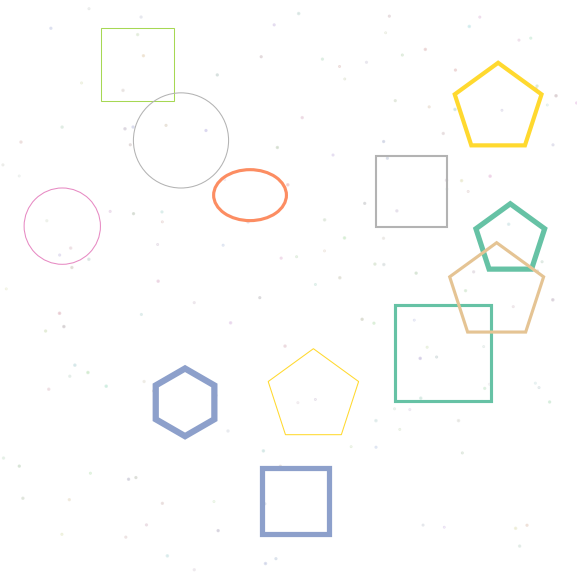[{"shape": "square", "thickness": 1.5, "radius": 0.41, "center": [0.767, 0.388]}, {"shape": "pentagon", "thickness": 2.5, "radius": 0.31, "center": [0.884, 0.584]}, {"shape": "oval", "thickness": 1.5, "radius": 0.32, "center": [0.433, 0.661]}, {"shape": "square", "thickness": 2.5, "radius": 0.29, "center": [0.512, 0.131]}, {"shape": "hexagon", "thickness": 3, "radius": 0.29, "center": [0.32, 0.302]}, {"shape": "circle", "thickness": 0.5, "radius": 0.33, "center": [0.108, 0.608]}, {"shape": "square", "thickness": 0.5, "radius": 0.32, "center": [0.238, 0.888]}, {"shape": "pentagon", "thickness": 0.5, "radius": 0.41, "center": [0.543, 0.313]}, {"shape": "pentagon", "thickness": 2, "radius": 0.4, "center": [0.863, 0.811]}, {"shape": "pentagon", "thickness": 1.5, "radius": 0.43, "center": [0.86, 0.493]}, {"shape": "square", "thickness": 1, "radius": 0.31, "center": [0.712, 0.667]}, {"shape": "circle", "thickness": 0.5, "radius": 0.41, "center": [0.313, 0.756]}]